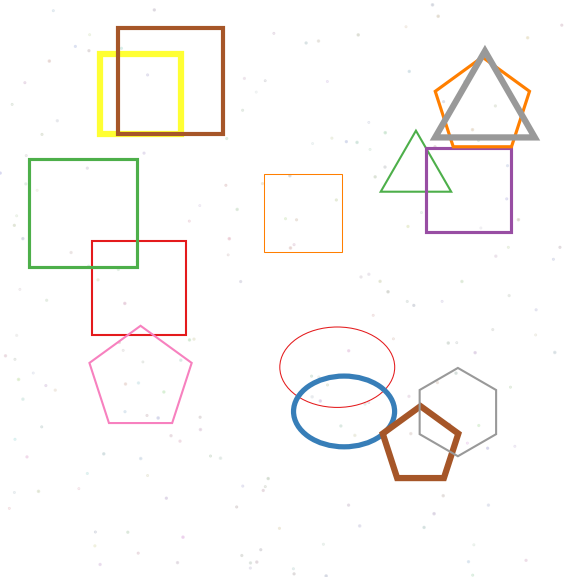[{"shape": "oval", "thickness": 0.5, "radius": 0.5, "center": [0.584, 0.363]}, {"shape": "square", "thickness": 1, "radius": 0.41, "center": [0.24, 0.501]}, {"shape": "oval", "thickness": 2.5, "radius": 0.44, "center": [0.596, 0.287]}, {"shape": "square", "thickness": 1.5, "radius": 0.46, "center": [0.144, 0.63]}, {"shape": "triangle", "thickness": 1, "radius": 0.35, "center": [0.72, 0.702]}, {"shape": "square", "thickness": 1.5, "radius": 0.37, "center": [0.811, 0.67]}, {"shape": "pentagon", "thickness": 1.5, "radius": 0.43, "center": [0.835, 0.814]}, {"shape": "square", "thickness": 0.5, "radius": 0.34, "center": [0.525, 0.631]}, {"shape": "square", "thickness": 3, "radius": 0.35, "center": [0.243, 0.836]}, {"shape": "square", "thickness": 2, "radius": 0.46, "center": [0.295, 0.859]}, {"shape": "pentagon", "thickness": 3, "radius": 0.34, "center": [0.728, 0.227]}, {"shape": "pentagon", "thickness": 1, "radius": 0.47, "center": [0.243, 0.342]}, {"shape": "triangle", "thickness": 3, "radius": 0.5, "center": [0.84, 0.811]}, {"shape": "hexagon", "thickness": 1, "radius": 0.38, "center": [0.793, 0.286]}]